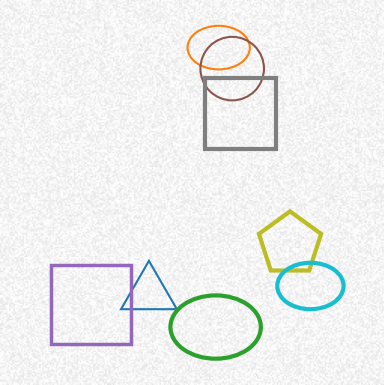[{"shape": "triangle", "thickness": 1.5, "radius": 0.42, "center": [0.387, 0.239]}, {"shape": "oval", "thickness": 1.5, "radius": 0.4, "center": [0.568, 0.876]}, {"shape": "oval", "thickness": 3, "radius": 0.59, "center": [0.56, 0.151]}, {"shape": "square", "thickness": 2.5, "radius": 0.52, "center": [0.236, 0.209]}, {"shape": "circle", "thickness": 1.5, "radius": 0.41, "center": [0.603, 0.822]}, {"shape": "square", "thickness": 3, "radius": 0.46, "center": [0.625, 0.706]}, {"shape": "pentagon", "thickness": 3, "radius": 0.42, "center": [0.753, 0.366]}, {"shape": "oval", "thickness": 3, "radius": 0.43, "center": [0.806, 0.257]}]